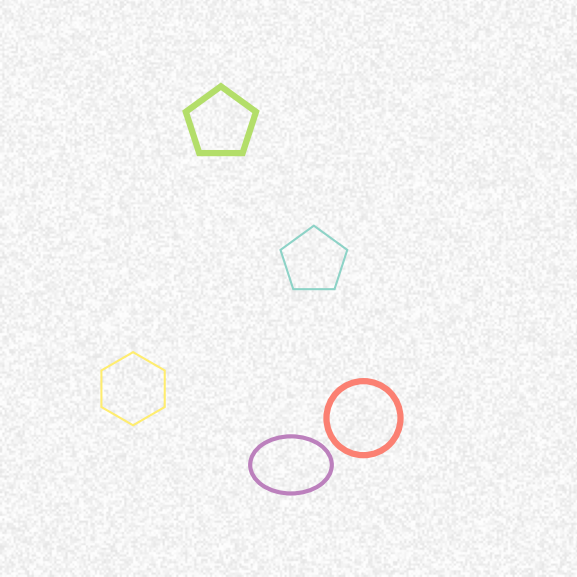[{"shape": "pentagon", "thickness": 1, "radius": 0.3, "center": [0.544, 0.548]}, {"shape": "circle", "thickness": 3, "radius": 0.32, "center": [0.629, 0.275]}, {"shape": "pentagon", "thickness": 3, "radius": 0.32, "center": [0.383, 0.786]}, {"shape": "oval", "thickness": 2, "radius": 0.35, "center": [0.504, 0.194]}, {"shape": "hexagon", "thickness": 1, "radius": 0.32, "center": [0.23, 0.326]}]